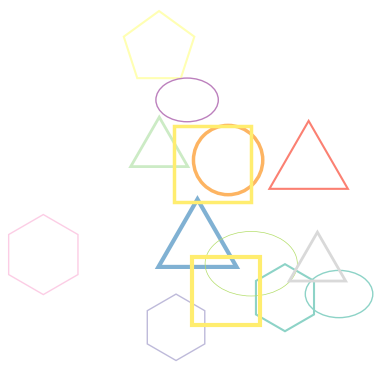[{"shape": "hexagon", "thickness": 1.5, "radius": 0.44, "center": [0.74, 0.227]}, {"shape": "oval", "thickness": 1, "radius": 0.44, "center": [0.881, 0.236]}, {"shape": "pentagon", "thickness": 1.5, "radius": 0.48, "center": [0.413, 0.875]}, {"shape": "hexagon", "thickness": 1, "radius": 0.43, "center": [0.457, 0.15]}, {"shape": "triangle", "thickness": 1.5, "radius": 0.59, "center": [0.802, 0.568]}, {"shape": "triangle", "thickness": 3, "radius": 0.59, "center": [0.513, 0.365]}, {"shape": "circle", "thickness": 2.5, "radius": 0.45, "center": [0.592, 0.584]}, {"shape": "oval", "thickness": 0.5, "radius": 0.6, "center": [0.653, 0.315]}, {"shape": "hexagon", "thickness": 1, "radius": 0.52, "center": [0.112, 0.339]}, {"shape": "triangle", "thickness": 2, "radius": 0.42, "center": [0.824, 0.312]}, {"shape": "oval", "thickness": 1, "radius": 0.41, "center": [0.486, 0.741]}, {"shape": "triangle", "thickness": 2, "radius": 0.43, "center": [0.414, 0.61]}, {"shape": "square", "thickness": 2.5, "radius": 0.5, "center": [0.553, 0.574]}, {"shape": "square", "thickness": 3, "radius": 0.44, "center": [0.587, 0.244]}]